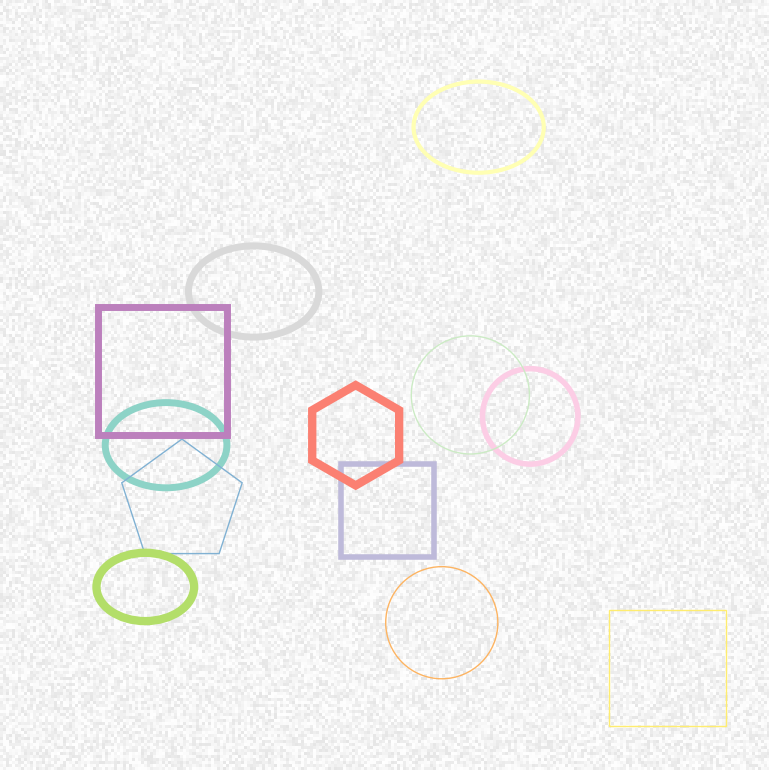[{"shape": "oval", "thickness": 2.5, "radius": 0.4, "center": [0.216, 0.422]}, {"shape": "oval", "thickness": 1.5, "radius": 0.42, "center": [0.622, 0.835]}, {"shape": "square", "thickness": 2, "radius": 0.3, "center": [0.503, 0.337]}, {"shape": "hexagon", "thickness": 3, "radius": 0.33, "center": [0.462, 0.435]}, {"shape": "pentagon", "thickness": 0.5, "radius": 0.41, "center": [0.236, 0.348]}, {"shape": "circle", "thickness": 0.5, "radius": 0.36, "center": [0.574, 0.191]}, {"shape": "oval", "thickness": 3, "radius": 0.32, "center": [0.189, 0.238]}, {"shape": "circle", "thickness": 2, "radius": 0.31, "center": [0.689, 0.459]}, {"shape": "oval", "thickness": 2.5, "radius": 0.42, "center": [0.329, 0.621]}, {"shape": "square", "thickness": 2.5, "radius": 0.42, "center": [0.211, 0.518]}, {"shape": "circle", "thickness": 0.5, "radius": 0.38, "center": [0.611, 0.487]}, {"shape": "square", "thickness": 0.5, "radius": 0.38, "center": [0.867, 0.132]}]